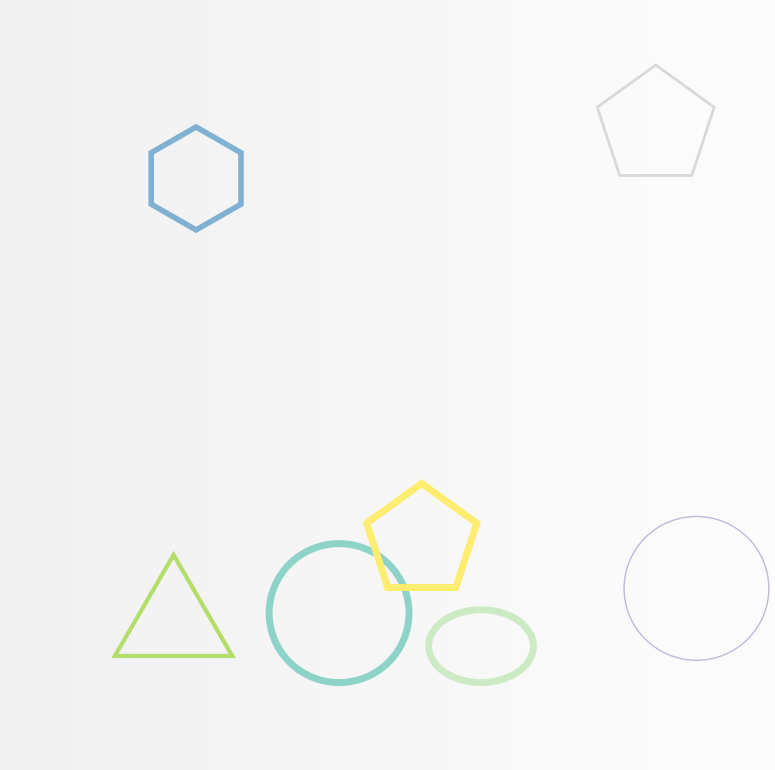[{"shape": "circle", "thickness": 2.5, "radius": 0.45, "center": [0.438, 0.204]}, {"shape": "circle", "thickness": 0.5, "radius": 0.47, "center": [0.899, 0.236]}, {"shape": "hexagon", "thickness": 2, "radius": 0.33, "center": [0.253, 0.768]}, {"shape": "triangle", "thickness": 1.5, "radius": 0.44, "center": [0.224, 0.192]}, {"shape": "pentagon", "thickness": 1, "radius": 0.4, "center": [0.846, 0.836]}, {"shape": "oval", "thickness": 2.5, "radius": 0.34, "center": [0.621, 0.161]}, {"shape": "pentagon", "thickness": 2.5, "radius": 0.37, "center": [0.544, 0.297]}]